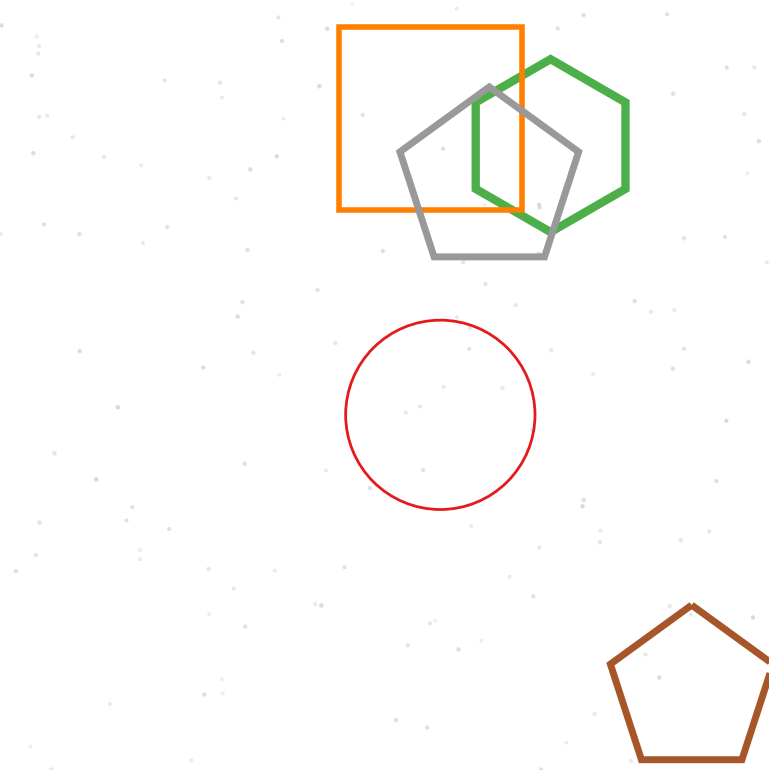[{"shape": "circle", "thickness": 1, "radius": 0.61, "center": [0.572, 0.461]}, {"shape": "hexagon", "thickness": 3, "radius": 0.56, "center": [0.715, 0.811]}, {"shape": "square", "thickness": 2, "radius": 0.6, "center": [0.559, 0.846]}, {"shape": "pentagon", "thickness": 2.5, "radius": 0.56, "center": [0.898, 0.103]}, {"shape": "pentagon", "thickness": 2.5, "radius": 0.61, "center": [0.635, 0.765]}]